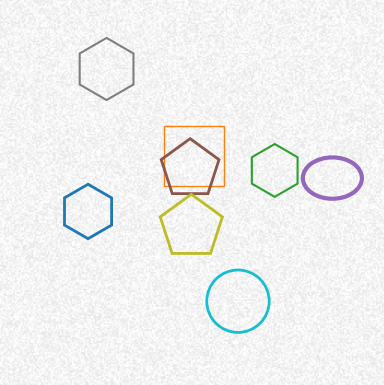[{"shape": "hexagon", "thickness": 2, "radius": 0.35, "center": [0.229, 0.451]}, {"shape": "square", "thickness": 1, "radius": 0.39, "center": [0.503, 0.596]}, {"shape": "hexagon", "thickness": 1.5, "radius": 0.34, "center": [0.714, 0.557]}, {"shape": "oval", "thickness": 3, "radius": 0.38, "center": [0.863, 0.537]}, {"shape": "pentagon", "thickness": 2, "radius": 0.39, "center": [0.494, 0.561]}, {"shape": "hexagon", "thickness": 1.5, "radius": 0.4, "center": [0.277, 0.821]}, {"shape": "pentagon", "thickness": 2, "radius": 0.42, "center": [0.497, 0.41]}, {"shape": "circle", "thickness": 2, "radius": 0.41, "center": [0.618, 0.218]}]